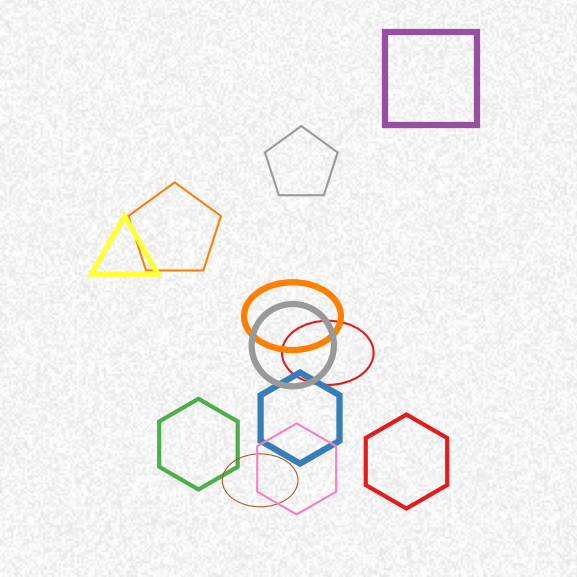[{"shape": "oval", "thickness": 1, "radius": 0.4, "center": [0.568, 0.388]}, {"shape": "hexagon", "thickness": 2, "radius": 0.41, "center": [0.704, 0.2]}, {"shape": "hexagon", "thickness": 3, "radius": 0.39, "center": [0.52, 0.275]}, {"shape": "hexagon", "thickness": 2, "radius": 0.39, "center": [0.344, 0.23]}, {"shape": "square", "thickness": 3, "radius": 0.4, "center": [0.747, 0.863]}, {"shape": "oval", "thickness": 3, "radius": 0.42, "center": [0.506, 0.452]}, {"shape": "pentagon", "thickness": 1, "radius": 0.42, "center": [0.302, 0.599]}, {"shape": "triangle", "thickness": 2.5, "radius": 0.33, "center": [0.216, 0.558]}, {"shape": "oval", "thickness": 0.5, "radius": 0.33, "center": [0.451, 0.167]}, {"shape": "hexagon", "thickness": 1, "radius": 0.39, "center": [0.514, 0.187]}, {"shape": "circle", "thickness": 3, "radius": 0.36, "center": [0.507, 0.401]}, {"shape": "pentagon", "thickness": 1, "radius": 0.33, "center": [0.522, 0.715]}]